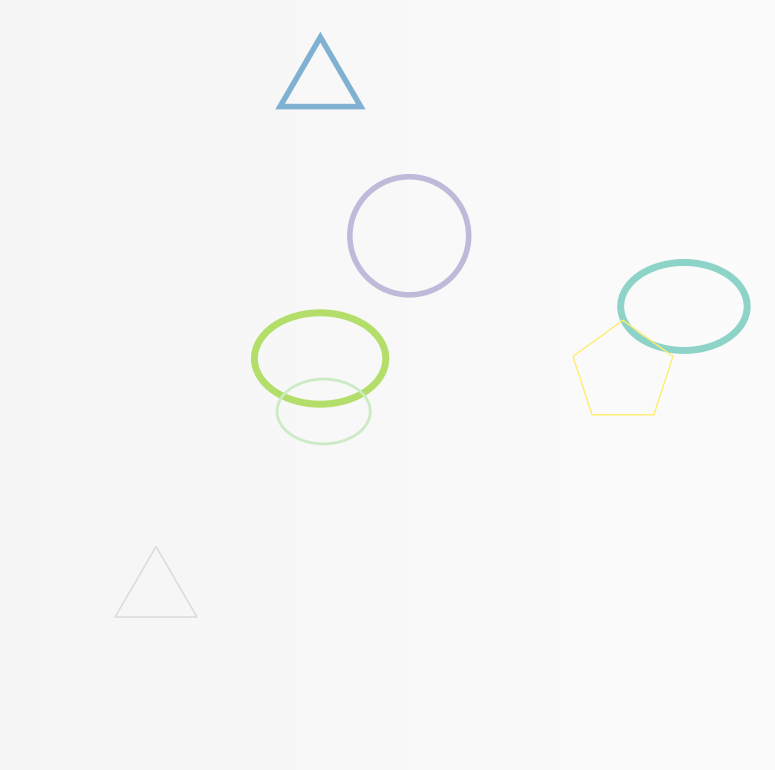[{"shape": "oval", "thickness": 2.5, "radius": 0.41, "center": [0.882, 0.602]}, {"shape": "circle", "thickness": 2, "radius": 0.38, "center": [0.528, 0.694]}, {"shape": "triangle", "thickness": 2, "radius": 0.3, "center": [0.413, 0.892]}, {"shape": "oval", "thickness": 2.5, "radius": 0.42, "center": [0.413, 0.534]}, {"shape": "triangle", "thickness": 0.5, "radius": 0.31, "center": [0.201, 0.229]}, {"shape": "oval", "thickness": 1, "radius": 0.3, "center": [0.418, 0.466]}, {"shape": "pentagon", "thickness": 0.5, "radius": 0.34, "center": [0.804, 0.516]}]